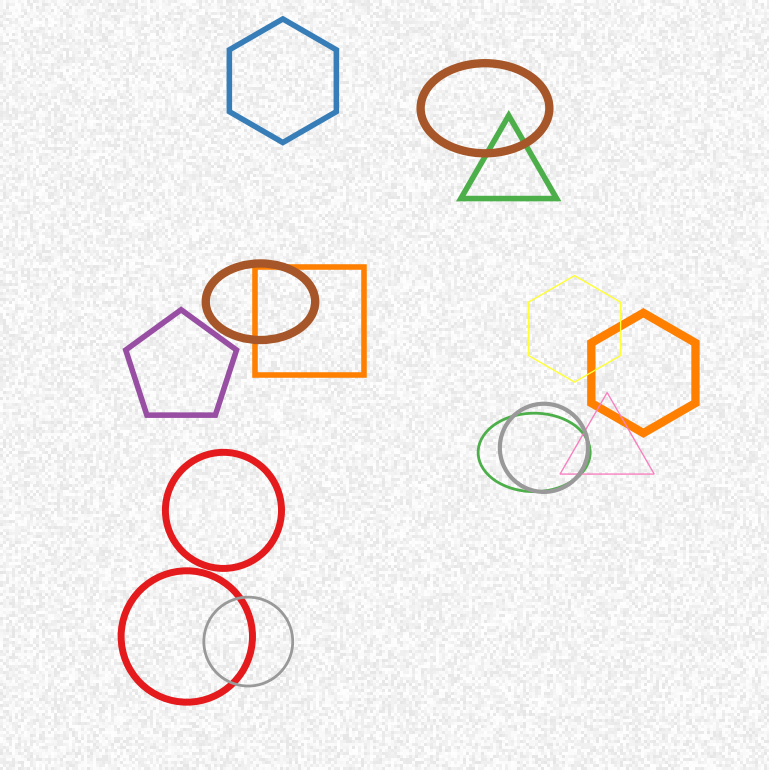[{"shape": "circle", "thickness": 2.5, "radius": 0.43, "center": [0.243, 0.173]}, {"shape": "circle", "thickness": 2.5, "radius": 0.38, "center": [0.29, 0.337]}, {"shape": "hexagon", "thickness": 2, "radius": 0.4, "center": [0.367, 0.895]}, {"shape": "triangle", "thickness": 2, "radius": 0.36, "center": [0.661, 0.778]}, {"shape": "oval", "thickness": 1, "radius": 0.36, "center": [0.694, 0.412]}, {"shape": "pentagon", "thickness": 2, "radius": 0.38, "center": [0.235, 0.522]}, {"shape": "square", "thickness": 2, "radius": 0.35, "center": [0.402, 0.584]}, {"shape": "hexagon", "thickness": 3, "radius": 0.39, "center": [0.836, 0.516]}, {"shape": "hexagon", "thickness": 0.5, "radius": 0.35, "center": [0.746, 0.573]}, {"shape": "oval", "thickness": 3, "radius": 0.42, "center": [0.63, 0.859]}, {"shape": "oval", "thickness": 3, "radius": 0.36, "center": [0.338, 0.608]}, {"shape": "triangle", "thickness": 0.5, "radius": 0.35, "center": [0.789, 0.42]}, {"shape": "circle", "thickness": 1, "radius": 0.29, "center": [0.322, 0.167]}, {"shape": "circle", "thickness": 1.5, "radius": 0.29, "center": [0.706, 0.418]}]